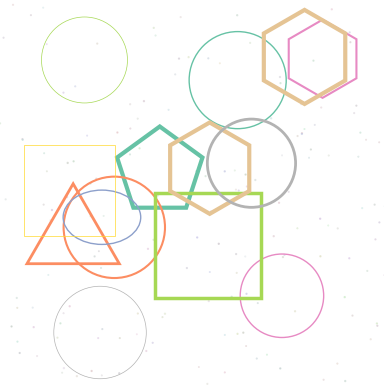[{"shape": "pentagon", "thickness": 3, "radius": 0.58, "center": [0.415, 0.555]}, {"shape": "circle", "thickness": 1, "radius": 0.63, "center": [0.617, 0.792]}, {"shape": "triangle", "thickness": 2, "radius": 0.69, "center": [0.19, 0.384]}, {"shape": "circle", "thickness": 1.5, "radius": 0.66, "center": [0.297, 0.41]}, {"shape": "oval", "thickness": 1, "radius": 0.5, "center": [0.265, 0.436]}, {"shape": "circle", "thickness": 1, "radius": 0.54, "center": [0.732, 0.232]}, {"shape": "hexagon", "thickness": 1.5, "radius": 0.51, "center": [0.838, 0.847]}, {"shape": "circle", "thickness": 0.5, "radius": 0.56, "center": [0.219, 0.844]}, {"shape": "square", "thickness": 2.5, "radius": 0.69, "center": [0.54, 0.362]}, {"shape": "square", "thickness": 0.5, "radius": 0.59, "center": [0.181, 0.505]}, {"shape": "hexagon", "thickness": 3, "radius": 0.61, "center": [0.791, 0.852]}, {"shape": "hexagon", "thickness": 3, "radius": 0.59, "center": [0.545, 0.563]}, {"shape": "circle", "thickness": 0.5, "radius": 0.6, "center": [0.26, 0.136]}, {"shape": "circle", "thickness": 2, "radius": 0.57, "center": [0.653, 0.576]}]